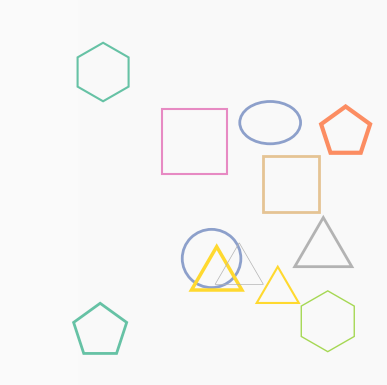[{"shape": "hexagon", "thickness": 1.5, "radius": 0.38, "center": [0.266, 0.813]}, {"shape": "pentagon", "thickness": 2, "radius": 0.36, "center": [0.258, 0.14]}, {"shape": "pentagon", "thickness": 3, "radius": 0.33, "center": [0.892, 0.657]}, {"shape": "oval", "thickness": 2, "radius": 0.39, "center": [0.697, 0.681]}, {"shape": "circle", "thickness": 2, "radius": 0.38, "center": [0.546, 0.329]}, {"shape": "square", "thickness": 1.5, "radius": 0.42, "center": [0.502, 0.633]}, {"shape": "hexagon", "thickness": 1, "radius": 0.39, "center": [0.846, 0.166]}, {"shape": "triangle", "thickness": 2.5, "radius": 0.38, "center": [0.559, 0.284]}, {"shape": "triangle", "thickness": 1.5, "radius": 0.31, "center": [0.717, 0.244]}, {"shape": "square", "thickness": 2, "radius": 0.36, "center": [0.75, 0.523]}, {"shape": "triangle", "thickness": 0.5, "radius": 0.36, "center": [0.617, 0.297]}, {"shape": "triangle", "thickness": 2, "radius": 0.43, "center": [0.834, 0.35]}]